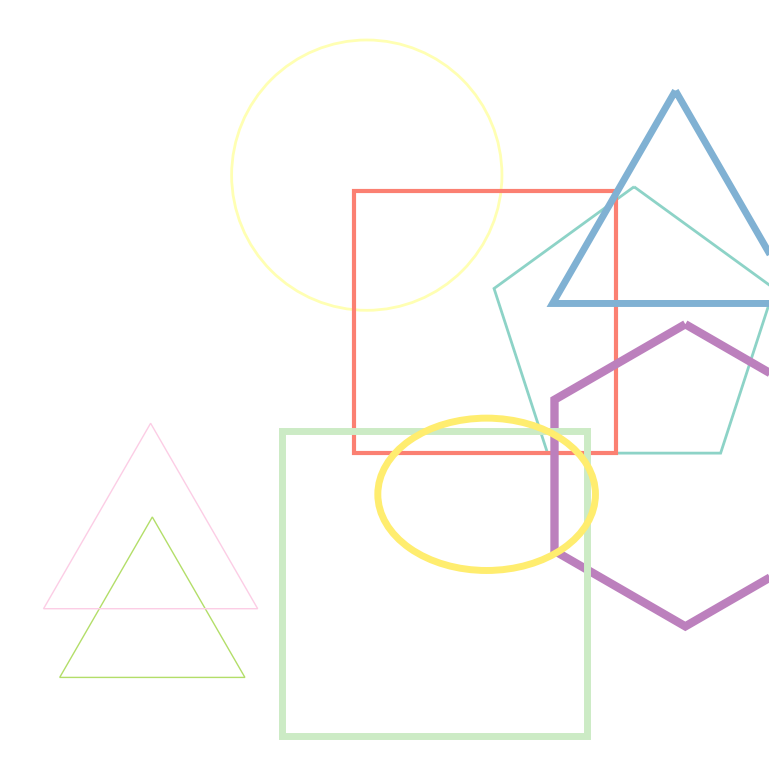[{"shape": "pentagon", "thickness": 1, "radius": 0.96, "center": [0.823, 0.566]}, {"shape": "circle", "thickness": 1, "radius": 0.88, "center": [0.476, 0.773]}, {"shape": "square", "thickness": 1.5, "radius": 0.85, "center": [0.629, 0.581]}, {"shape": "triangle", "thickness": 2.5, "radius": 0.92, "center": [0.877, 0.698]}, {"shape": "triangle", "thickness": 0.5, "radius": 0.69, "center": [0.198, 0.19]}, {"shape": "triangle", "thickness": 0.5, "radius": 0.8, "center": [0.196, 0.29]}, {"shape": "hexagon", "thickness": 3, "radius": 0.98, "center": [0.89, 0.383]}, {"shape": "square", "thickness": 2.5, "radius": 0.99, "center": [0.564, 0.242]}, {"shape": "oval", "thickness": 2.5, "radius": 0.71, "center": [0.632, 0.358]}]